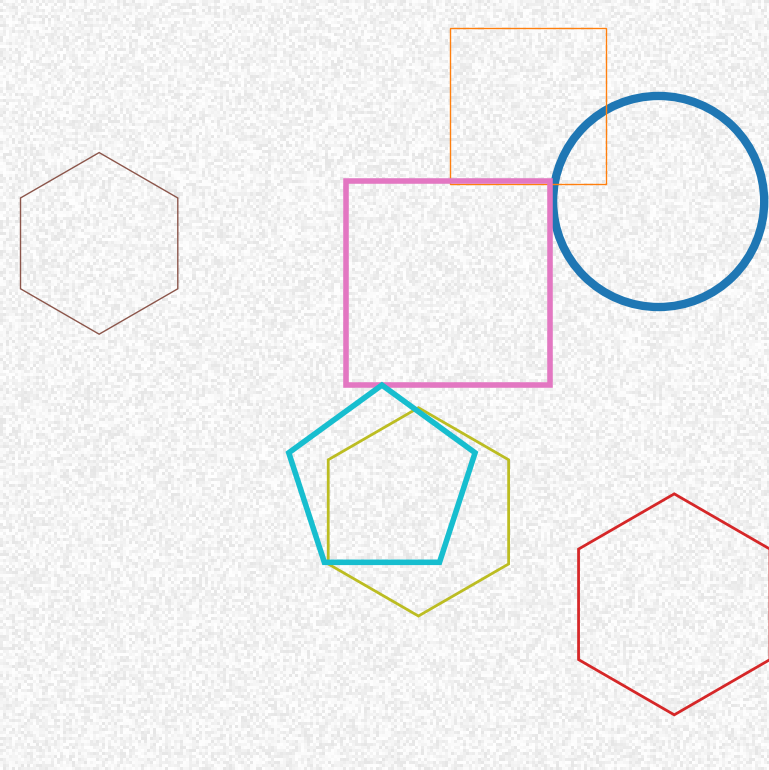[{"shape": "circle", "thickness": 3, "radius": 0.69, "center": [0.855, 0.738]}, {"shape": "square", "thickness": 0.5, "radius": 0.51, "center": [0.686, 0.862]}, {"shape": "hexagon", "thickness": 1, "radius": 0.72, "center": [0.876, 0.215]}, {"shape": "hexagon", "thickness": 0.5, "radius": 0.59, "center": [0.129, 0.684]}, {"shape": "square", "thickness": 2, "radius": 0.66, "center": [0.582, 0.632]}, {"shape": "hexagon", "thickness": 1, "radius": 0.68, "center": [0.543, 0.335]}, {"shape": "pentagon", "thickness": 2, "radius": 0.64, "center": [0.496, 0.373]}]